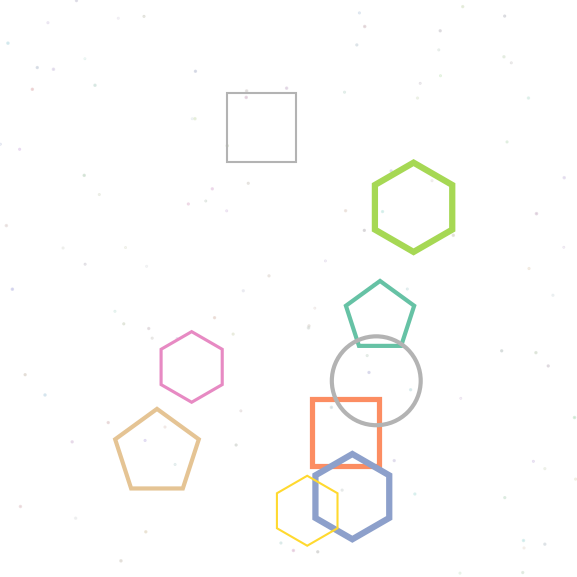[{"shape": "pentagon", "thickness": 2, "radius": 0.31, "center": [0.658, 0.45]}, {"shape": "square", "thickness": 2.5, "radius": 0.29, "center": [0.599, 0.25]}, {"shape": "hexagon", "thickness": 3, "radius": 0.37, "center": [0.61, 0.139]}, {"shape": "hexagon", "thickness": 1.5, "radius": 0.31, "center": [0.332, 0.364]}, {"shape": "hexagon", "thickness": 3, "radius": 0.39, "center": [0.716, 0.64]}, {"shape": "hexagon", "thickness": 1, "radius": 0.3, "center": [0.532, 0.115]}, {"shape": "pentagon", "thickness": 2, "radius": 0.38, "center": [0.272, 0.215]}, {"shape": "circle", "thickness": 2, "radius": 0.38, "center": [0.652, 0.34]}, {"shape": "square", "thickness": 1, "radius": 0.3, "center": [0.453, 0.778]}]